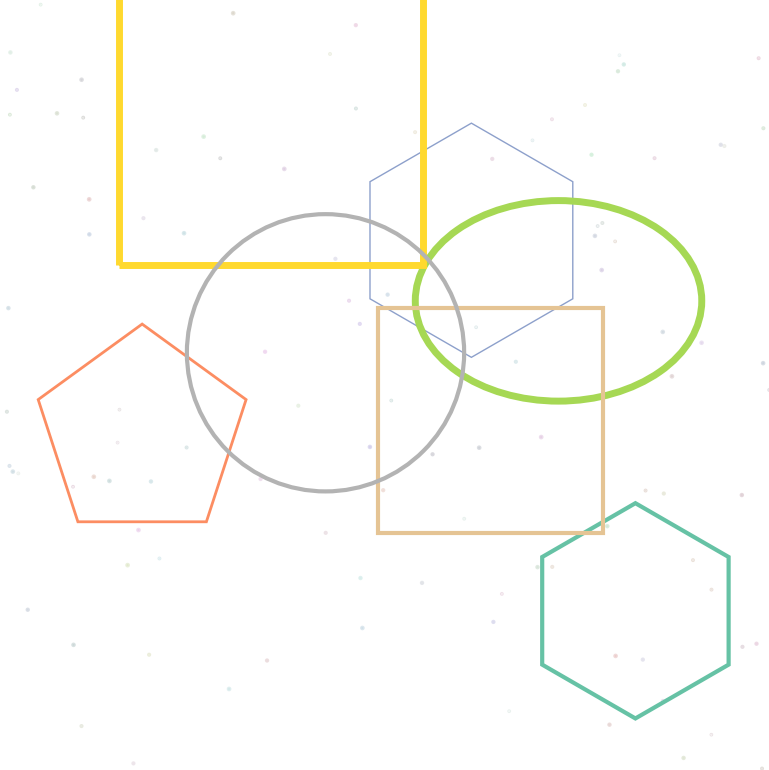[{"shape": "hexagon", "thickness": 1.5, "radius": 0.7, "center": [0.825, 0.207]}, {"shape": "pentagon", "thickness": 1, "radius": 0.71, "center": [0.185, 0.437]}, {"shape": "hexagon", "thickness": 0.5, "radius": 0.76, "center": [0.612, 0.688]}, {"shape": "oval", "thickness": 2.5, "radius": 0.93, "center": [0.725, 0.609]}, {"shape": "square", "thickness": 2.5, "radius": 0.99, "center": [0.352, 0.853]}, {"shape": "square", "thickness": 1.5, "radius": 0.73, "center": [0.637, 0.453]}, {"shape": "circle", "thickness": 1.5, "radius": 0.9, "center": [0.423, 0.542]}]